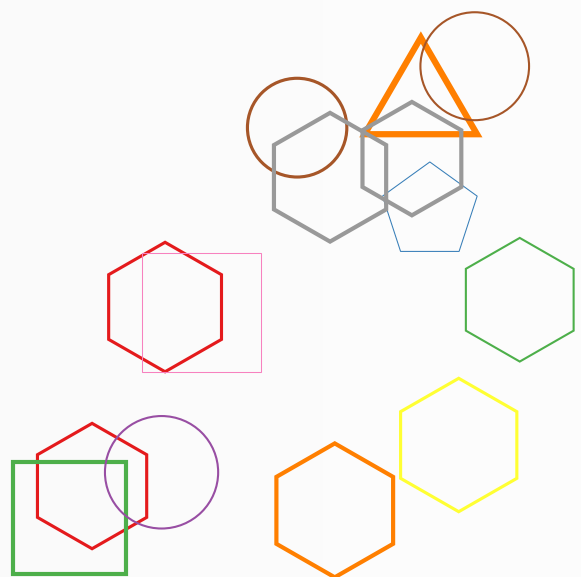[{"shape": "hexagon", "thickness": 1.5, "radius": 0.54, "center": [0.158, 0.158]}, {"shape": "hexagon", "thickness": 1.5, "radius": 0.56, "center": [0.284, 0.467]}, {"shape": "pentagon", "thickness": 0.5, "radius": 0.43, "center": [0.739, 0.633]}, {"shape": "square", "thickness": 2, "radius": 0.49, "center": [0.12, 0.103]}, {"shape": "hexagon", "thickness": 1, "radius": 0.54, "center": [0.894, 0.48]}, {"shape": "circle", "thickness": 1, "radius": 0.49, "center": [0.278, 0.181]}, {"shape": "hexagon", "thickness": 2, "radius": 0.58, "center": [0.576, 0.115]}, {"shape": "triangle", "thickness": 3, "radius": 0.56, "center": [0.724, 0.823]}, {"shape": "hexagon", "thickness": 1.5, "radius": 0.58, "center": [0.789, 0.229]}, {"shape": "circle", "thickness": 1.5, "radius": 0.43, "center": [0.511, 0.778]}, {"shape": "circle", "thickness": 1, "radius": 0.47, "center": [0.817, 0.884]}, {"shape": "square", "thickness": 0.5, "radius": 0.51, "center": [0.346, 0.459]}, {"shape": "hexagon", "thickness": 2, "radius": 0.49, "center": [0.709, 0.724]}, {"shape": "hexagon", "thickness": 2, "radius": 0.56, "center": [0.568, 0.692]}]